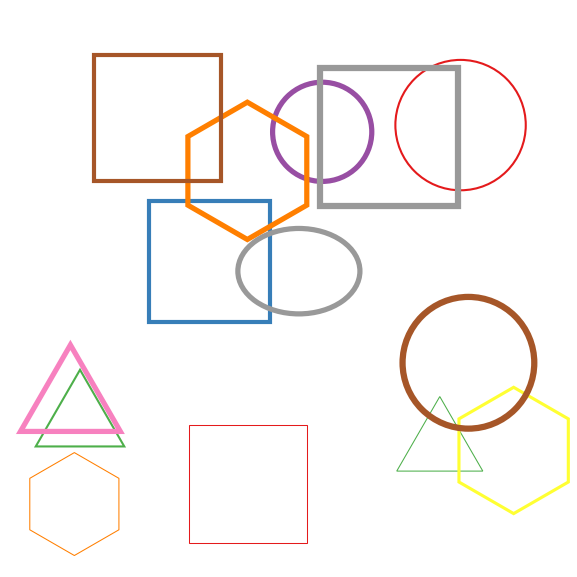[{"shape": "square", "thickness": 0.5, "radius": 0.51, "center": [0.429, 0.161]}, {"shape": "circle", "thickness": 1, "radius": 0.56, "center": [0.798, 0.783]}, {"shape": "square", "thickness": 2, "radius": 0.52, "center": [0.364, 0.546]}, {"shape": "triangle", "thickness": 1, "radius": 0.44, "center": [0.139, 0.27]}, {"shape": "triangle", "thickness": 0.5, "radius": 0.43, "center": [0.762, 0.226]}, {"shape": "circle", "thickness": 2.5, "radius": 0.43, "center": [0.558, 0.771]}, {"shape": "hexagon", "thickness": 2.5, "radius": 0.59, "center": [0.428, 0.703]}, {"shape": "hexagon", "thickness": 0.5, "radius": 0.45, "center": [0.129, 0.126]}, {"shape": "hexagon", "thickness": 1.5, "radius": 0.55, "center": [0.889, 0.219]}, {"shape": "square", "thickness": 2, "radius": 0.55, "center": [0.273, 0.795]}, {"shape": "circle", "thickness": 3, "radius": 0.57, "center": [0.811, 0.371]}, {"shape": "triangle", "thickness": 2.5, "radius": 0.5, "center": [0.122, 0.302]}, {"shape": "oval", "thickness": 2.5, "radius": 0.53, "center": [0.518, 0.53]}, {"shape": "square", "thickness": 3, "radius": 0.6, "center": [0.673, 0.763]}]